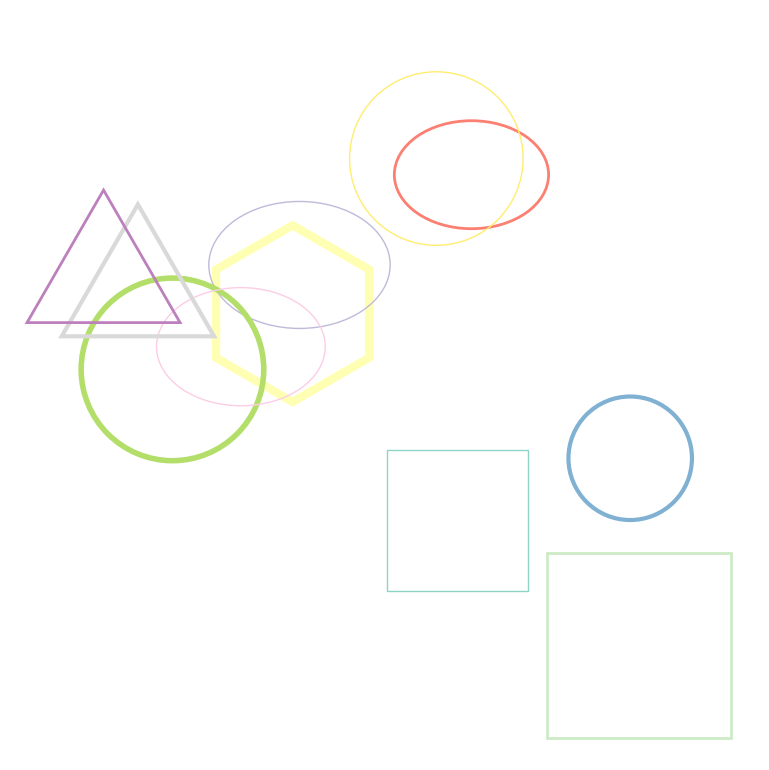[{"shape": "square", "thickness": 0.5, "radius": 0.46, "center": [0.594, 0.325]}, {"shape": "hexagon", "thickness": 3, "radius": 0.57, "center": [0.38, 0.593]}, {"shape": "oval", "thickness": 0.5, "radius": 0.59, "center": [0.389, 0.656]}, {"shape": "oval", "thickness": 1, "radius": 0.5, "center": [0.612, 0.773]}, {"shape": "circle", "thickness": 1.5, "radius": 0.4, "center": [0.818, 0.405]}, {"shape": "circle", "thickness": 2, "radius": 0.59, "center": [0.224, 0.52]}, {"shape": "oval", "thickness": 0.5, "radius": 0.55, "center": [0.313, 0.55]}, {"shape": "triangle", "thickness": 1.5, "radius": 0.57, "center": [0.179, 0.62]}, {"shape": "triangle", "thickness": 1, "radius": 0.57, "center": [0.134, 0.638]}, {"shape": "square", "thickness": 1, "radius": 0.6, "center": [0.829, 0.162]}, {"shape": "circle", "thickness": 0.5, "radius": 0.56, "center": [0.567, 0.794]}]